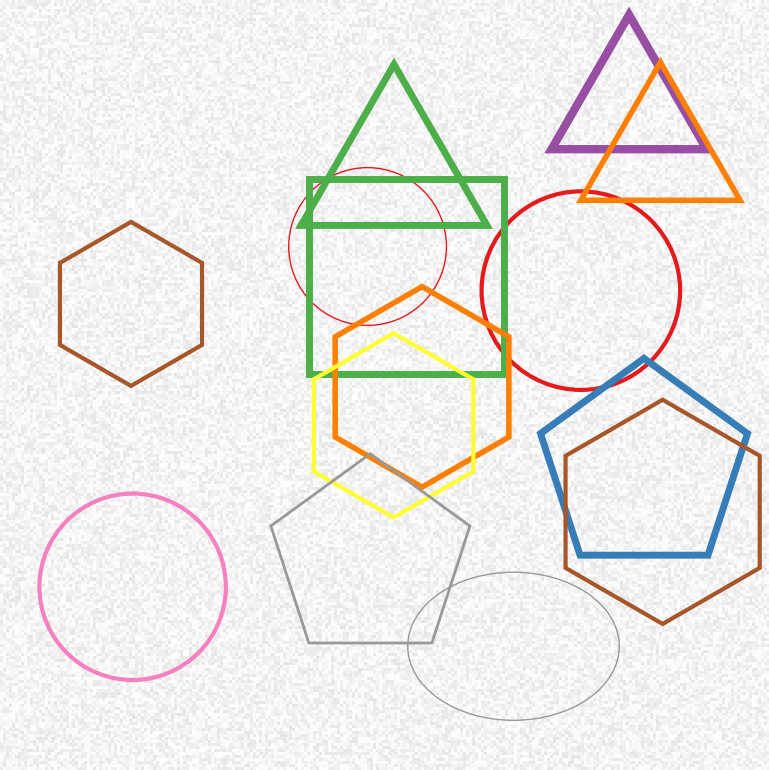[{"shape": "circle", "thickness": 0.5, "radius": 0.51, "center": [0.477, 0.68]}, {"shape": "circle", "thickness": 1.5, "radius": 0.64, "center": [0.754, 0.623]}, {"shape": "pentagon", "thickness": 2.5, "radius": 0.71, "center": [0.836, 0.393]}, {"shape": "square", "thickness": 2.5, "radius": 0.63, "center": [0.528, 0.641]}, {"shape": "triangle", "thickness": 2.5, "radius": 0.7, "center": [0.512, 0.777]}, {"shape": "triangle", "thickness": 3, "radius": 0.58, "center": [0.817, 0.864]}, {"shape": "hexagon", "thickness": 2, "radius": 0.65, "center": [0.548, 0.498]}, {"shape": "triangle", "thickness": 2, "radius": 0.6, "center": [0.858, 0.8]}, {"shape": "hexagon", "thickness": 1.5, "radius": 0.6, "center": [0.511, 0.448]}, {"shape": "hexagon", "thickness": 1.5, "radius": 0.73, "center": [0.861, 0.335]}, {"shape": "hexagon", "thickness": 1.5, "radius": 0.53, "center": [0.17, 0.605]}, {"shape": "circle", "thickness": 1.5, "radius": 0.61, "center": [0.172, 0.238]}, {"shape": "pentagon", "thickness": 1, "radius": 0.68, "center": [0.481, 0.275]}, {"shape": "oval", "thickness": 0.5, "radius": 0.69, "center": [0.667, 0.161]}]